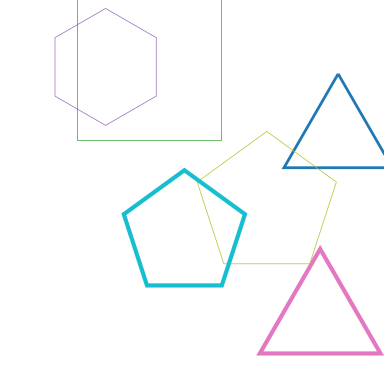[{"shape": "triangle", "thickness": 2, "radius": 0.81, "center": [0.878, 0.646]}, {"shape": "square", "thickness": 0.5, "radius": 0.94, "center": [0.386, 0.823]}, {"shape": "hexagon", "thickness": 0.5, "radius": 0.76, "center": [0.274, 0.826]}, {"shape": "triangle", "thickness": 3, "radius": 0.9, "center": [0.832, 0.172]}, {"shape": "pentagon", "thickness": 0.5, "radius": 0.95, "center": [0.693, 0.469]}, {"shape": "pentagon", "thickness": 3, "radius": 0.83, "center": [0.479, 0.392]}]